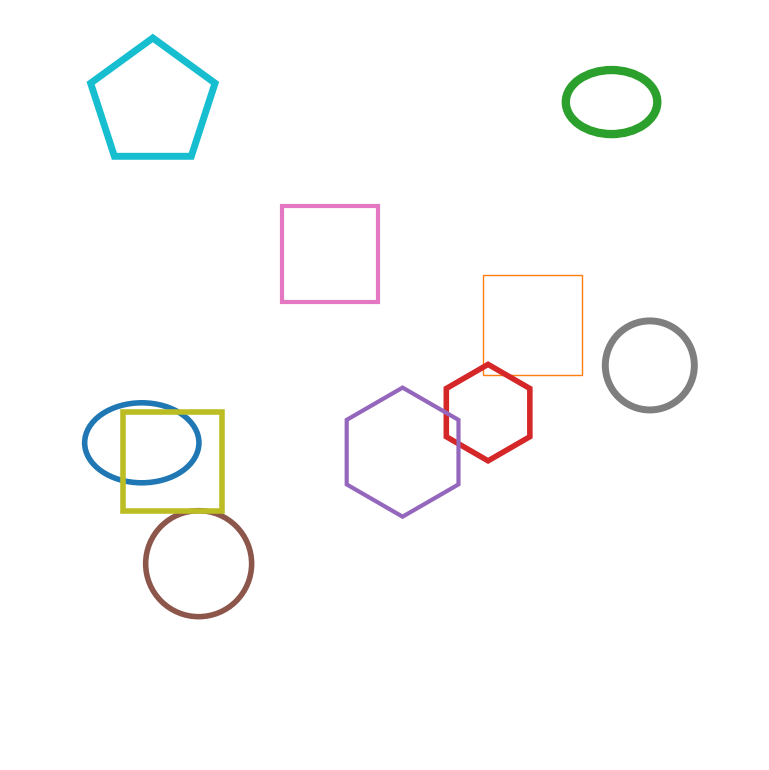[{"shape": "oval", "thickness": 2, "radius": 0.37, "center": [0.184, 0.425]}, {"shape": "square", "thickness": 0.5, "radius": 0.32, "center": [0.692, 0.578]}, {"shape": "oval", "thickness": 3, "radius": 0.3, "center": [0.794, 0.867]}, {"shape": "hexagon", "thickness": 2, "radius": 0.31, "center": [0.634, 0.464]}, {"shape": "hexagon", "thickness": 1.5, "radius": 0.42, "center": [0.523, 0.413]}, {"shape": "circle", "thickness": 2, "radius": 0.34, "center": [0.258, 0.268]}, {"shape": "square", "thickness": 1.5, "radius": 0.31, "center": [0.428, 0.67]}, {"shape": "circle", "thickness": 2.5, "radius": 0.29, "center": [0.844, 0.525]}, {"shape": "square", "thickness": 2, "radius": 0.32, "center": [0.224, 0.401]}, {"shape": "pentagon", "thickness": 2.5, "radius": 0.42, "center": [0.198, 0.866]}]